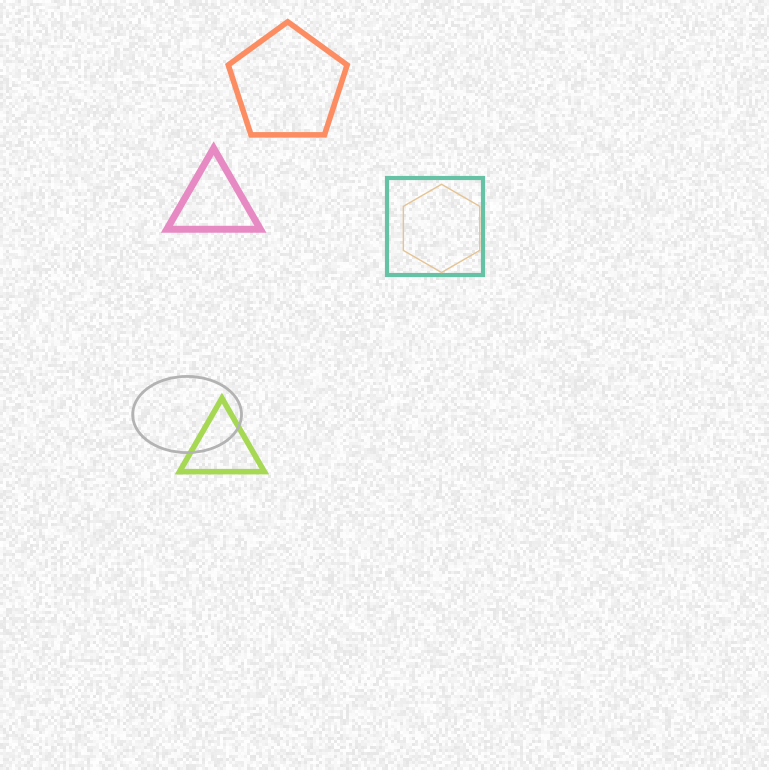[{"shape": "square", "thickness": 1.5, "radius": 0.31, "center": [0.565, 0.706]}, {"shape": "pentagon", "thickness": 2, "radius": 0.41, "center": [0.374, 0.891]}, {"shape": "triangle", "thickness": 2.5, "radius": 0.35, "center": [0.277, 0.737]}, {"shape": "triangle", "thickness": 2, "radius": 0.32, "center": [0.288, 0.419]}, {"shape": "hexagon", "thickness": 0.5, "radius": 0.29, "center": [0.573, 0.703]}, {"shape": "oval", "thickness": 1, "radius": 0.35, "center": [0.243, 0.462]}]